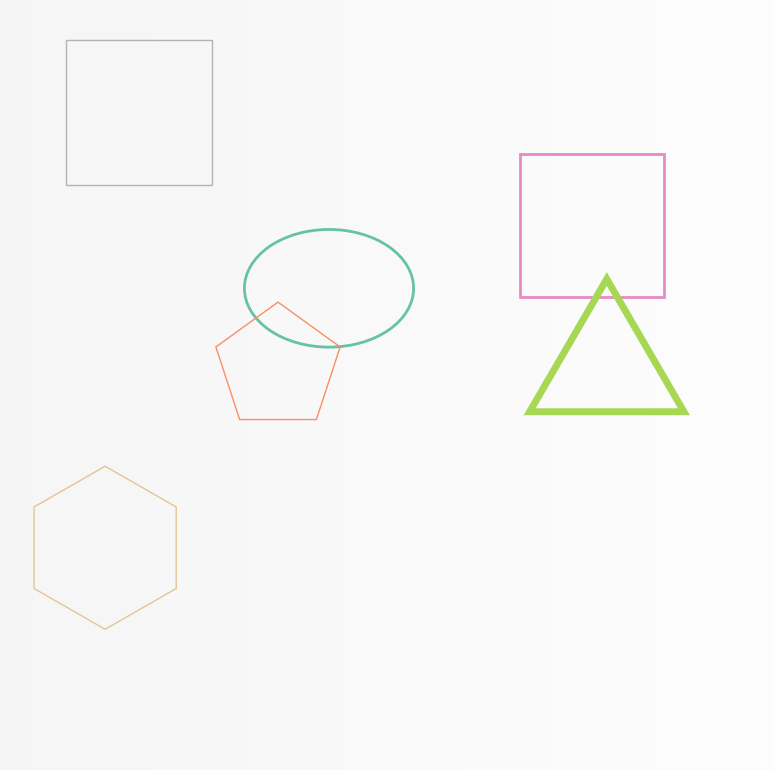[{"shape": "oval", "thickness": 1, "radius": 0.55, "center": [0.425, 0.626]}, {"shape": "pentagon", "thickness": 0.5, "radius": 0.42, "center": [0.359, 0.523]}, {"shape": "square", "thickness": 1, "radius": 0.46, "center": [0.763, 0.707]}, {"shape": "triangle", "thickness": 2.5, "radius": 0.57, "center": [0.783, 0.523]}, {"shape": "hexagon", "thickness": 0.5, "radius": 0.53, "center": [0.136, 0.289]}, {"shape": "square", "thickness": 0.5, "radius": 0.47, "center": [0.179, 0.854]}]